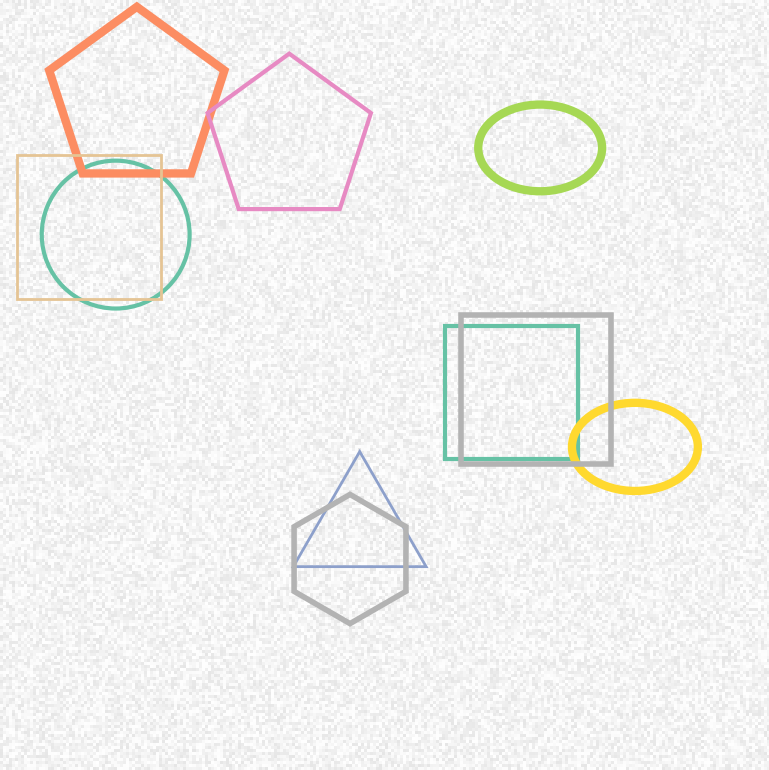[{"shape": "square", "thickness": 1.5, "radius": 0.43, "center": [0.664, 0.491]}, {"shape": "circle", "thickness": 1.5, "radius": 0.48, "center": [0.15, 0.695]}, {"shape": "pentagon", "thickness": 3, "radius": 0.6, "center": [0.178, 0.872]}, {"shape": "triangle", "thickness": 1, "radius": 0.5, "center": [0.467, 0.314]}, {"shape": "pentagon", "thickness": 1.5, "radius": 0.56, "center": [0.376, 0.819]}, {"shape": "oval", "thickness": 3, "radius": 0.4, "center": [0.702, 0.808]}, {"shape": "oval", "thickness": 3, "radius": 0.41, "center": [0.825, 0.42]}, {"shape": "square", "thickness": 1, "radius": 0.47, "center": [0.116, 0.705]}, {"shape": "square", "thickness": 2, "radius": 0.49, "center": [0.696, 0.494]}, {"shape": "hexagon", "thickness": 2, "radius": 0.42, "center": [0.455, 0.274]}]